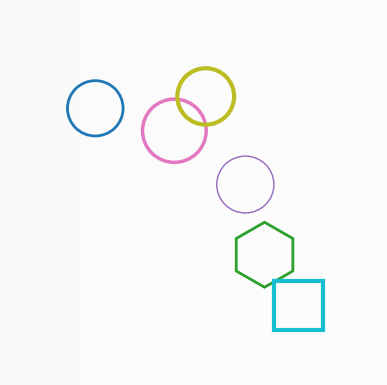[{"shape": "circle", "thickness": 2, "radius": 0.36, "center": [0.246, 0.719]}, {"shape": "hexagon", "thickness": 2, "radius": 0.42, "center": [0.683, 0.338]}, {"shape": "circle", "thickness": 1, "radius": 0.37, "center": [0.633, 0.521]}, {"shape": "circle", "thickness": 2.5, "radius": 0.41, "center": [0.45, 0.66]}, {"shape": "circle", "thickness": 3, "radius": 0.37, "center": [0.531, 0.75]}, {"shape": "square", "thickness": 3, "radius": 0.31, "center": [0.77, 0.206]}]